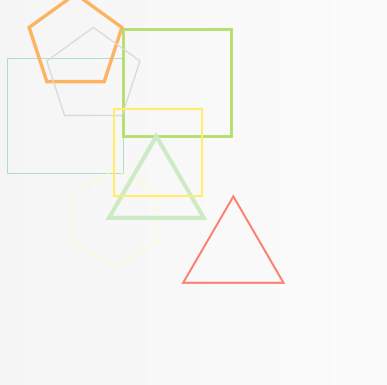[{"shape": "square", "thickness": 0.5, "radius": 0.75, "center": [0.168, 0.7]}, {"shape": "hexagon", "thickness": 0.5, "radius": 0.63, "center": [0.297, 0.434]}, {"shape": "triangle", "thickness": 1.5, "radius": 0.75, "center": [0.602, 0.34]}, {"shape": "pentagon", "thickness": 2.5, "radius": 0.63, "center": [0.195, 0.89]}, {"shape": "square", "thickness": 2, "radius": 0.7, "center": [0.456, 0.786]}, {"shape": "pentagon", "thickness": 1, "radius": 0.63, "center": [0.241, 0.802]}, {"shape": "triangle", "thickness": 3, "radius": 0.71, "center": [0.404, 0.505]}, {"shape": "square", "thickness": 1.5, "radius": 0.57, "center": [0.407, 0.603]}]